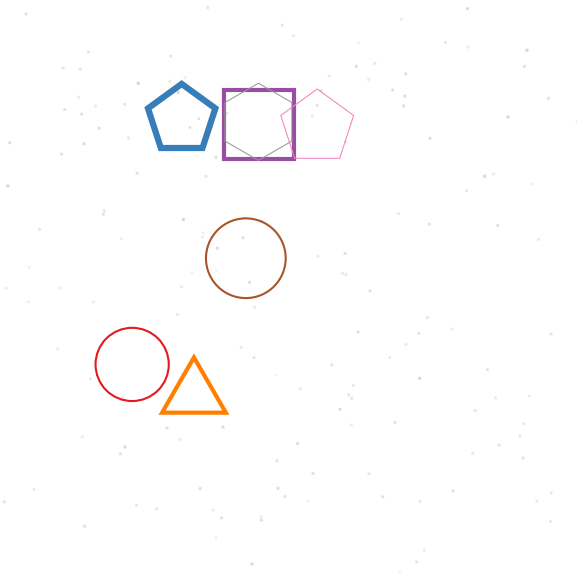[{"shape": "circle", "thickness": 1, "radius": 0.32, "center": [0.229, 0.368]}, {"shape": "pentagon", "thickness": 3, "radius": 0.31, "center": [0.315, 0.793]}, {"shape": "square", "thickness": 2, "radius": 0.3, "center": [0.449, 0.784]}, {"shape": "triangle", "thickness": 2, "radius": 0.32, "center": [0.336, 0.316]}, {"shape": "circle", "thickness": 1, "radius": 0.35, "center": [0.426, 0.552]}, {"shape": "pentagon", "thickness": 0.5, "radius": 0.33, "center": [0.549, 0.779]}, {"shape": "hexagon", "thickness": 0.5, "radius": 0.33, "center": [0.447, 0.788]}]